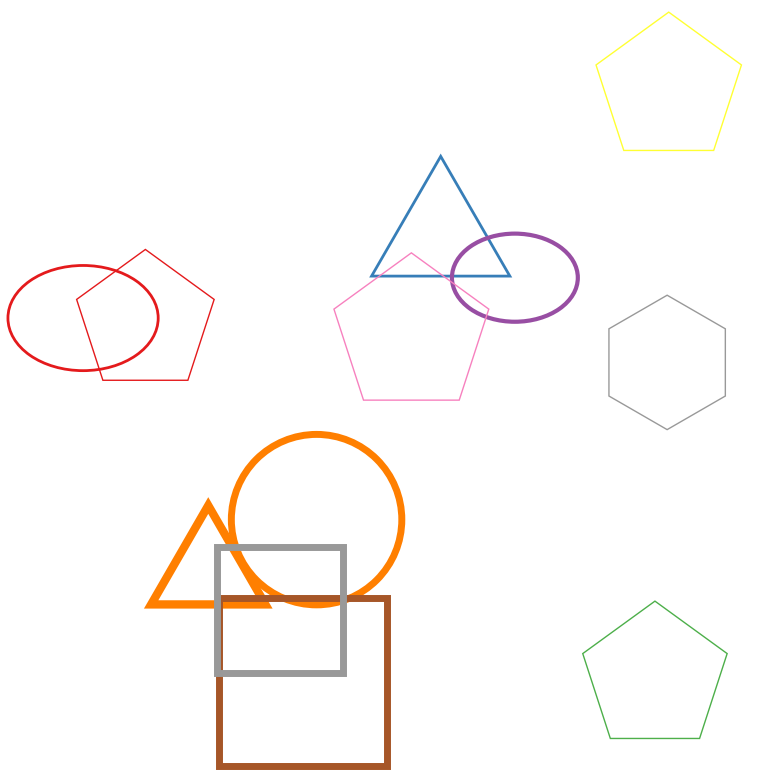[{"shape": "pentagon", "thickness": 0.5, "radius": 0.47, "center": [0.189, 0.582]}, {"shape": "oval", "thickness": 1, "radius": 0.49, "center": [0.108, 0.587]}, {"shape": "triangle", "thickness": 1, "radius": 0.52, "center": [0.572, 0.693]}, {"shape": "pentagon", "thickness": 0.5, "radius": 0.49, "center": [0.851, 0.121]}, {"shape": "oval", "thickness": 1.5, "radius": 0.41, "center": [0.669, 0.639]}, {"shape": "triangle", "thickness": 3, "radius": 0.43, "center": [0.27, 0.258]}, {"shape": "circle", "thickness": 2.5, "radius": 0.55, "center": [0.411, 0.325]}, {"shape": "pentagon", "thickness": 0.5, "radius": 0.5, "center": [0.868, 0.885]}, {"shape": "square", "thickness": 2.5, "radius": 0.55, "center": [0.393, 0.115]}, {"shape": "pentagon", "thickness": 0.5, "radius": 0.53, "center": [0.534, 0.566]}, {"shape": "square", "thickness": 2.5, "radius": 0.41, "center": [0.363, 0.208]}, {"shape": "hexagon", "thickness": 0.5, "radius": 0.44, "center": [0.866, 0.529]}]